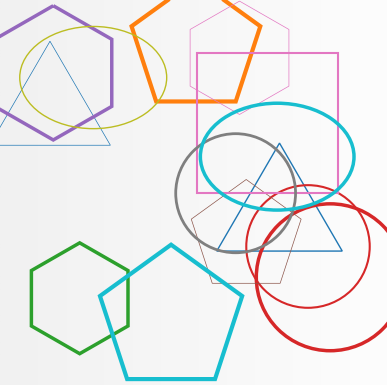[{"shape": "triangle", "thickness": 1, "radius": 0.93, "center": [0.721, 0.441]}, {"shape": "triangle", "thickness": 0.5, "radius": 0.9, "center": [0.129, 0.713]}, {"shape": "pentagon", "thickness": 3, "radius": 0.87, "center": [0.506, 0.878]}, {"shape": "hexagon", "thickness": 2.5, "radius": 0.72, "center": [0.206, 0.225]}, {"shape": "circle", "thickness": 2.5, "radius": 0.95, "center": [0.852, 0.28]}, {"shape": "circle", "thickness": 1.5, "radius": 0.8, "center": [0.795, 0.36]}, {"shape": "hexagon", "thickness": 2.5, "radius": 0.87, "center": [0.137, 0.811]}, {"shape": "pentagon", "thickness": 0.5, "radius": 0.75, "center": [0.635, 0.385]}, {"shape": "hexagon", "thickness": 0.5, "radius": 0.74, "center": [0.618, 0.85]}, {"shape": "square", "thickness": 1.5, "radius": 0.91, "center": [0.691, 0.68]}, {"shape": "circle", "thickness": 2, "radius": 0.77, "center": [0.608, 0.498]}, {"shape": "oval", "thickness": 1, "radius": 0.95, "center": [0.241, 0.799]}, {"shape": "oval", "thickness": 2.5, "radius": 0.99, "center": [0.715, 0.593]}, {"shape": "pentagon", "thickness": 3, "radius": 0.96, "center": [0.441, 0.171]}]